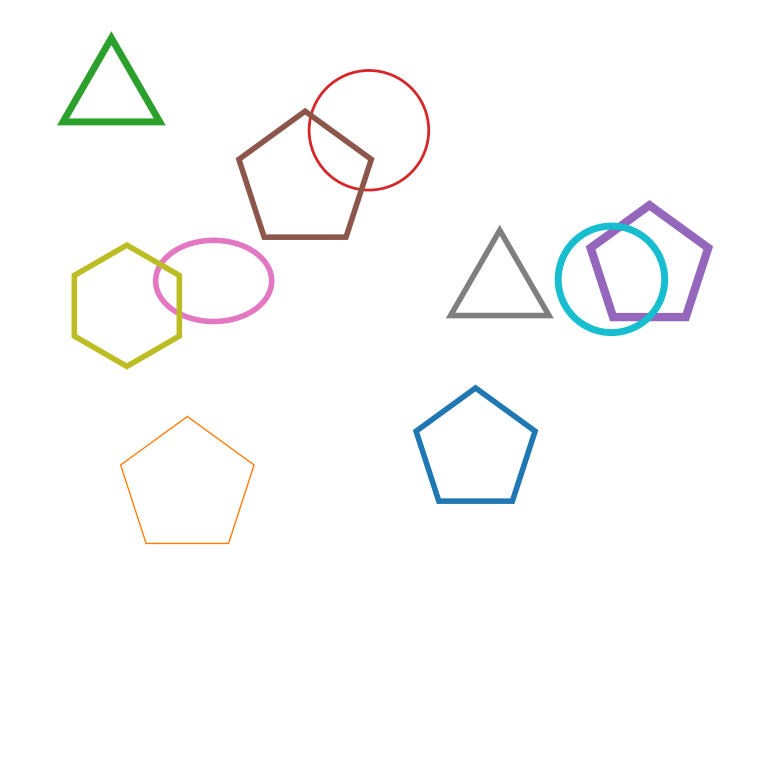[{"shape": "pentagon", "thickness": 2, "radius": 0.41, "center": [0.618, 0.415]}, {"shape": "pentagon", "thickness": 0.5, "radius": 0.46, "center": [0.243, 0.368]}, {"shape": "triangle", "thickness": 2.5, "radius": 0.36, "center": [0.145, 0.878]}, {"shape": "circle", "thickness": 1, "radius": 0.39, "center": [0.479, 0.831]}, {"shape": "pentagon", "thickness": 3, "radius": 0.4, "center": [0.843, 0.653]}, {"shape": "pentagon", "thickness": 2, "radius": 0.45, "center": [0.396, 0.765]}, {"shape": "oval", "thickness": 2, "radius": 0.38, "center": [0.277, 0.635]}, {"shape": "triangle", "thickness": 2, "radius": 0.37, "center": [0.649, 0.627]}, {"shape": "hexagon", "thickness": 2, "radius": 0.39, "center": [0.165, 0.603]}, {"shape": "circle", "thickness": 2.5, "radius": 0.35, "center": [0.794, 0.637]}]